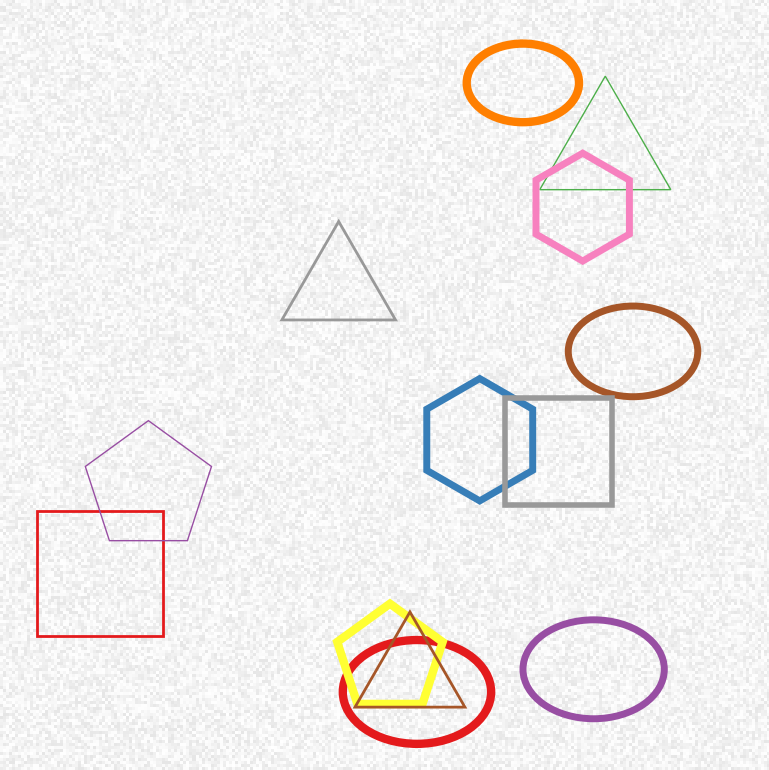[{"shape": "oval", "thickness": 3, "radius": 0.48, "center": [0.542, 0.101]}, {"shape": "square", "thickness": 1, "radius": 0.41, "center": [0.13, 0.255]}, {"shape": "hexagon", "thickness": 2.5, "radius": 0.4, "center": [0.623, 0.429]}, {"shape": "triangle", "thickness": 0.5, "radius": 0.49, "center": [0.786, 0.803]}, {"shape": "pentagon", "thickness": 0.5, "radius": 0.43, "center": [0.193, 0.368]}, {"shape": "oval", "thickness": 2.5, "radius": 0.46, "center": [0.771, 0.131]}, {"shape": "oval", "thickness": 3, "radius": 0.36, "center": [0.679, 0.892]}, {"shape": "pentagon", "thickness": 3, "radius": 0.36, "center": [0.506, 0.144]}, {"shape": "oval", "thickness": 2.5, "radius": 0.42, "center": [0.822, 0.544]}, {"shape": "triangle", "thickness": 1, "radius": 0.41, "center": [0.532, 0.123]}, {"shape": "hexagon", "thickness": 2.5, "radius": 0.35, "center": [0.757, 0.731]}, {"shape": "triangle", "thickness": 1, "radius": 0.43, "center": [0.44, 0.627]}, {"shape": "square", "thickness": 2, "radius": 0.35, "center": [0.725, 0.414]}]